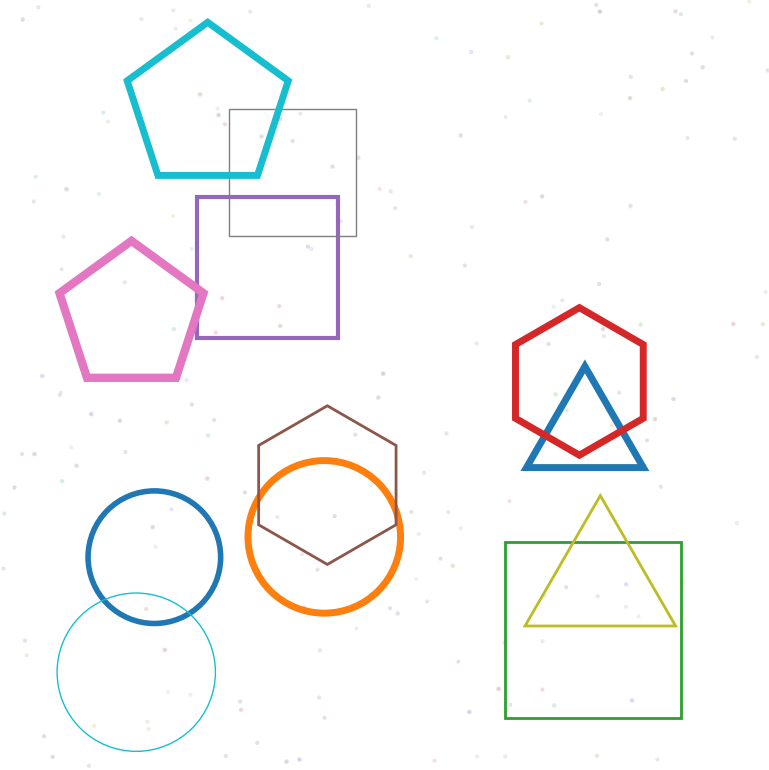[{"shape": "triangle", "thickness": 2.5, "radius": 0.44, "center": [0.76, 0.437]}, {"shape": "circle", "thickness": 2, "radius": 0.43, "center": [0.2, 0.276]}, {"shape": "circle", "thickness": 2.5, "radius": 0.5, "center": [0.421, 0.303]}, {"shape": "square", "thickness": 1, "radius": 0.57, "center": [0.77, 0.182]}, {"shape": "hexagon", "thickness": 2.5, "radius": 0.48, "center": [0.752, 0.505]}, {"shape": "square", "thickness": 1.5, "radius": 0.46, "center": [0.347, 0.652]}, {"shape": "hexagon", "thickness": 1, "radius": 0.52, "center": [0.425, 0.37]}, {"shape": "pentagon", "thickness": 3, "radius": 0.49, "center": [0.171, 0.589]}, {"shape": "square", "thickness": 0.5, "radius": 0.41, "center": [0.38, 0.776]}, {"shape": "triangle", "thickness": 1, "radius": 0.56, "center": [0.78, 0.244]}, {"shape": "pentagon", "thickness": 2.5, "radius": 0.55, "center": [0.27, 0.861]}, {"shape": "circle", "thickness": 0.5, "radius": 0.51, "center": [0.177, 0.127]}]